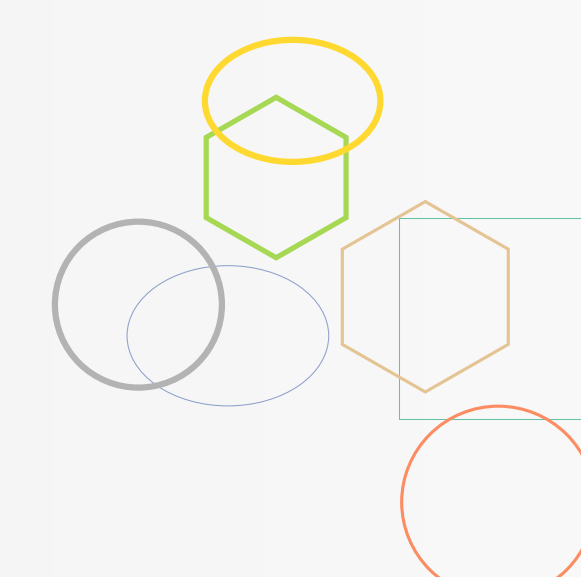[{"shape": "square", "thickness": 0.5, "radius": 0.87, "center": [0.86, 0.447]}, {"shape": "circle", "thickness": 1.5, "radius": 0.83, "center": [0.857, 0.13]}, {"shape": "oval", "thickness": 0.5, "radius": 0.87, "center": [0.392, 0.418]}, {"shape": "hexagon", "thickness": 2.5, "radius": 0.69, "center": [0.475, 0.692]}, {"shape": "oval", "thickness": 3, "radius": 0.75, "center": [0.503, 0.824]}, {"shape": "hexagon", "thickness": 1.5, "radius": 0.82, "center": [0.732, 0.485]}, {"shape": "circle", "thickness": 3, "radius": 0.72, "center": [0.238, 0.472]}]